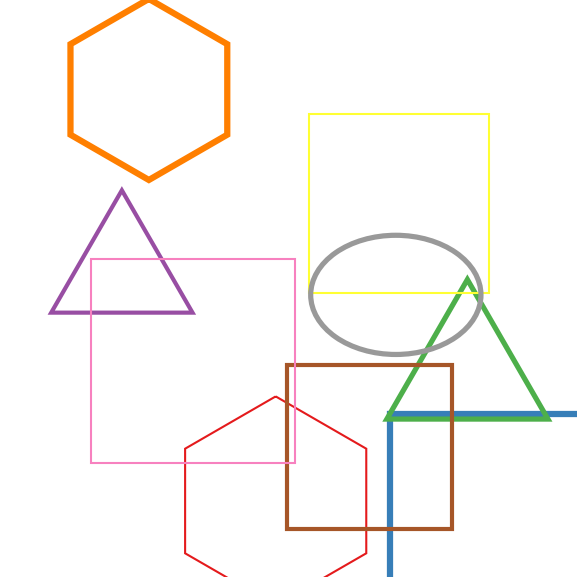[{"shape": "hexagon", "thickness": 1, "radius": 0.91, "center": [0.477, 0.132]}, {"shape": "square", "thickness": 3, "radius": 0.85, "center": [0.845, 0.112]}, {"shape": "triangle", "thickness": 2.5, "radius": 0.81, "center": [0.809, 0.354]}, {"shape": "triangle", "thickness": 2, "radius": 0.71, "center": [0.211, 0.528]}, {"shape": "hexagon", "thickness": 3, "radius": 0.78, "center": [0.258, 0.844]}, {"shape": "square", "thickness": 1, "radius": 0.78, "center": [0.691, 0.647]}, {"shape": "square", "thickness": 2, "radius": 0.71, "center": [0.64, 0.225]}, {"shape": "square", "thickness": 1, "radius": 0.88, "center": [0.335, 0.374]}, {"shape": "oval", "thickness": 2.5, "radius": 0.74, "center": [0.685, 0.489]}]